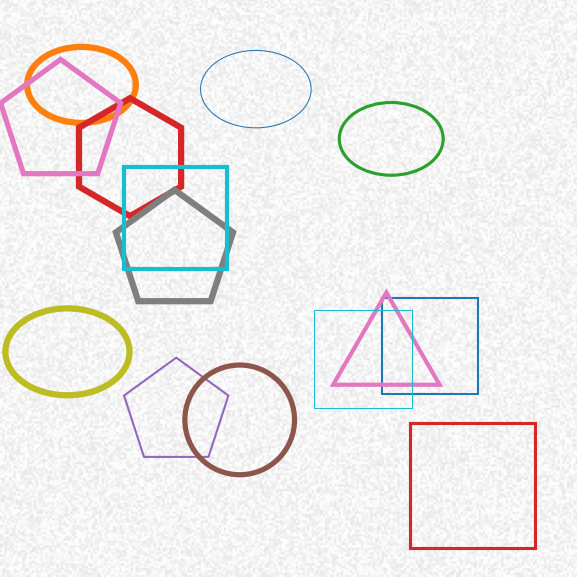[{"shape": "oval", "thickness": 0.5, "radius": 0.48, "center": [0.443, 0.845]}, {"shape": "square", "thickness": 1, "radius": 0.42, "center": [0.744, 0.4]}, {"shape": "oval", "thickness": 3, "radius": 0.47, "center": [0.141, 0.852]}, {"shape": "oval", "thickness": 1.5, "radius": 0.45, "center": [0.677, 0.759]}, {"shape": "hexagon", "thickness": 3, "radius": 0.51, "center": [0.225, 0.727]}, {"shape": "square", "thickness": 1.5, "radius": 0.54, "center": [0.818, 0.158]}, {"shape": "pentagon", "thickness": 1, "radius": 0.48, "center": [0.305, 0.285]}, {"shape": "circle", "thickness": 2.5, "radius": 0.47, "center": [0.415, 0.272]}, {"shape": "pentagon", "thickness": 2.5, "radius": 0.55, "center": [0.105, 0.787]}, {"shape": "triangle", "thickness": 2, "radius": 0.53, "center": [0.669, 0.386]}, {"shape": "pentagon", "thickness": 3, "radius": 0.53, "center": [0.302, 0.564]}, {"shape": "oval", "thickness": 3, "radius": 0.54, "center": [0.117, 0.39]}, {"shape": "square", "thickness": 2, "radius": 0.44, "center": [0.304, 0.621]}, {"shape": "square", "thickness": 0.5, "radius": 0.42, "center": [0.629, 0.378]}]